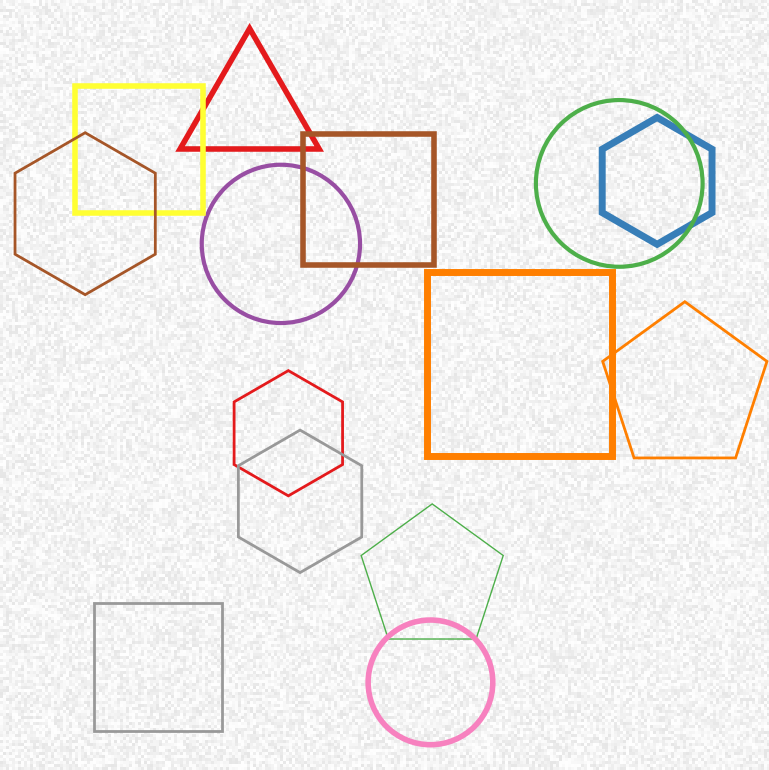[{"shape": "hexagon", "thickness": 1, "radius": 0.41, "center": [0.374, 0.437]}, {"shape": "triangle", "thickness": 2, "radius": 0.52, "center": [0.324, 0.859]}, {"shape": "hexagon", "thickness": 2.5, "radius": 0.41, "center": [0.853, 0.765]}, {"shape": "circle", "thickness": 1.5, "radius": 0.54, "center": [0.804, 0.762]}, {"shape": "pentagon", "thickness": 0.5, "radius": 0.48, "center": [0.561, 0.249]}, {"shape": "circle", "thickness": 1.5, "radius": 0.51, "center": [0.365, 0.683]}, {"shape": "pentagon", "thickness": 1, "radius": 0.56, "center": [0.889, 0.496]}, {"shape": "square", "thickness": 2.5, "radius": 0.6, "center": [0.675, 0.527]}, {"shape": "square", "thickness": 2, "radius": 0.41, "center": [0.181, 0.806]}, {"shape": "square", "thickness": 2, "radius": 0.43, "center": [0.478, 0.741]}, {"shape": "hexagon", "thickness": 1, "radius": 0.53, "center": [0.111, 0.722]}, {"shape": "circle", "thickness": 2, "radius": 0.4, "center": [0.559, 0.114]}, {"shape": "hexagon", "thickness": 1, "radius": 0.46, "center": [0.39, 0.349]}, {"shape": "square", "thickness": 1, "radius": 0.42, "center": [0.205, 0.134]}]